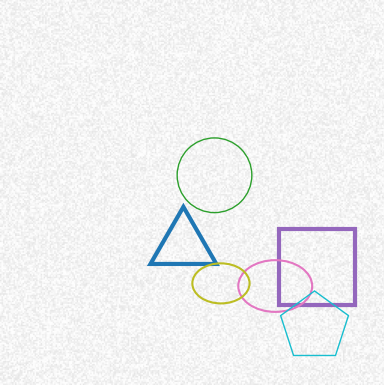[{"shape": "triangle", "thickness": 3, "radius": 0.49, "center": [0.476, 0.364]}, {"shape": "circle", "thickness": 1, "radius": 0.48, "center": [0.557, 0.545]}, {"shape": "square", "thickness": 3, "radius": 0.5, "center": [0.824, 0.306]}, {"shape": "oval", "thickness": 1.5, "radius": 0.48, "center": [0.715, 0.257]}, {"shape": "oval", "thickness": 1.5, "radius": 0.37, "center": [0.574, 0.264]}, {"shape": "pentagon", "thickness": 1, "radius": 0.46, "center": [0.817, 0.152]}]